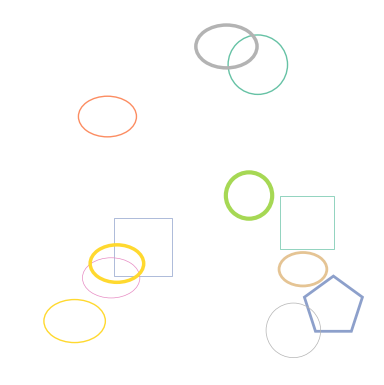[{"shape": "circle", "thickness": 1, "radius": 0.39, "center": [0.67, 0.832]}, {"shape": "square", "thickness": 0.5, "radius": 0.35, "center": [0.797, 0.422]}, {"shape": "oval", "thickness": 1, "radius": 0.38, "center": [0.279, 0.697]}, {"shape": "pentagon", "thickness": 2, "radius": 0.4, "center": [0.866, 0.204]}, {"shape": "square", "thickness": 0.5, "radius": 0.38, "center": [0.371, 0.359]}, {"shape": "oval", "thickness": 0.5, "radius": 0.37, "center": [0.289, 0.278]}, {"shape": "circle", "thickness": 3, "radius": 0.3, "center": [0.647, 0.492]}, {"shape": "oval", "thickness": 1, "radius": 0.4, "center": [0.194, 0.166]}, {"shape": "oval", "thickness": 2.5, "radius": 0.35, "center": [0.304, 0.315]}, {"shape": "oval", "thickness": 2, "radius": 0.31, "center": [0.787, 0.301]}, {"shape": "circle", "thickness": 0.5, "radius": 0.35, "center": [0.762, 0.142]}, {"shape": "oval", "thickness": 2.5, "radius": 0.4, "center": [0.588, 0.879]}]